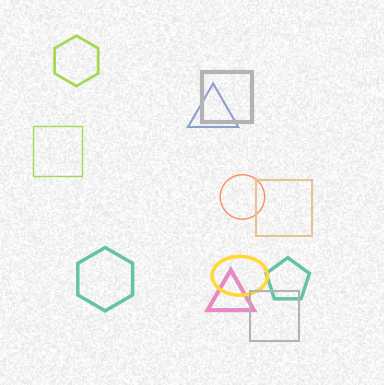[{"shape": "pentagon", "thickness": 2.5, "radius": 0.3, "center": [0.747, 0.272]}, {"shape": "hexagon", "thickness": 2.5, "radius": 0.41, "center": [0.273, 0.275]}, {"shape": "circle", "thickness": 1, "radius": 0.29, "center": [0.63, 0.489]}, {"shape": "triangle", "thickness": 1.5, "radius": 0.38, "center": [0.554, 0.708]}, {"shape": "triangle", "thickness": 3, "radius": 0.35, "center": [0.599, 0.229]}, {"shape": "hexagon", "thickness": 2, "radius": 0.33, "center": [0.198, 0.842]}, {"shape": "square", "thickness": 1, "radius": 0.32, "center": [0.149, 0.608]}, {"shape": "oval", "thickness": 2.5, "radius": 0.36, "center": [0.623, 0.284]}, {"shape": "square", "thickness": 1.5, "radius": 0.37, "center": [0.738, 0.46]}, {"shape": "square", "thickness": 3, "radius": 0.32, "center": [0.59, 0.749]}, {"shape": "square", "thickness": 1.5, "radius": 0.32, "center": [0.713, 0.178]}]